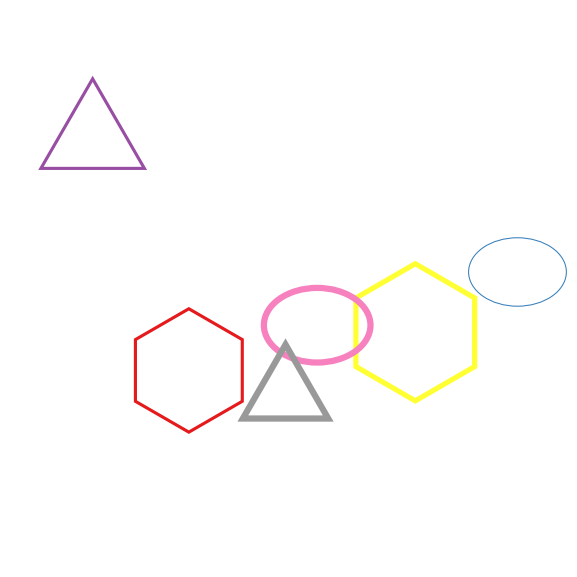[{"shape": "hexagon", "thickness": 1.5, "radius": 0.53, "center": [0.327, 0.358]}, {"shape": "oval", "thickness": 0.5, "radius": 0.42, "center": [0.896, 0.528]}, {"shape": "triangle", "thickness": 1.5, "radius": 0.52, "center": [0.16, 0.759]}, {"shape": "hexagon", "thickness": 2.5, "radius": 0.59, "center": [0.719, 0.424]}, {"shape": "oval", "thickness": 3, "radius": 0.46, "center": [0.549, 0.436]}, {"shape": "triangle", "thickness": 3, "radius": 0.43, "center": [0.494, 0.317]}]